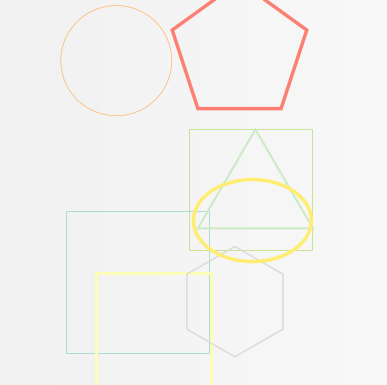[{"shape": "square", "thickness": 0.5, "radius": 0.92, "center": [0.355, 0.267]}, {"shape": "square", "thickness": 2, "radius": 0.74, "center": [0.396, 0.144]}, {"shape": "pentagon", "thickness": 2.5, "radius": 0.91, "center": [0.618, 0.866]}, {"shape": "circle", "thickness": 0.5, "radius": 0.72, "center": [0.3, 0.842]}, {"shape": "square", "thickness": 0.5, "radius": 0.79, "center": [0.646, 0.508]}, {"shape": "hexagon", "thickness": 1, "radius": 0.72, "center": [0.606, 0.217]}, {"shape": "triangle", "thickness": 1.5, "radius": 0.86, "center": [0.659, 0.493]}, {"shape": "oval", "thickness": 2.5, "radius": 0.76, "center": [0.651, 0.427]}]